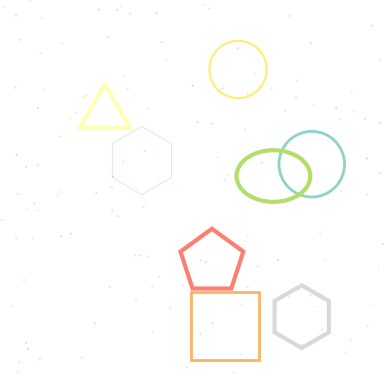[{"shape": "circle", "thickness": 2, "radius": 0.43, "center": [0.81, 0.574]}, {"shape": "triangle", "thickness": 3, "radius": 0.38, "center": [0.272, 0.705]}, {"shape": "pentagon", "thickness": 3, "radius": 0.43, "center": [0.55, 0.32]}, {"shape": "square", "thickness": 2, "radius": 0.44, "center": [0.585, 0.153]}, {"shape": "oval", "thickness": 3, "radius": 0.48, "center": [0.71, 0.543]}, {"shape": "hexagon", "thickness": 3, "radius": 0.41, "center": [0.784, 0.178]}, {"shape": "hexagon", "thickness": 0.5, "radius": 0.44, "center": [0.368, 0.583]}, {"shape": "circle", "thickness": 1.5, "radius": 0.37, "center": [0.618, 0.82]}]